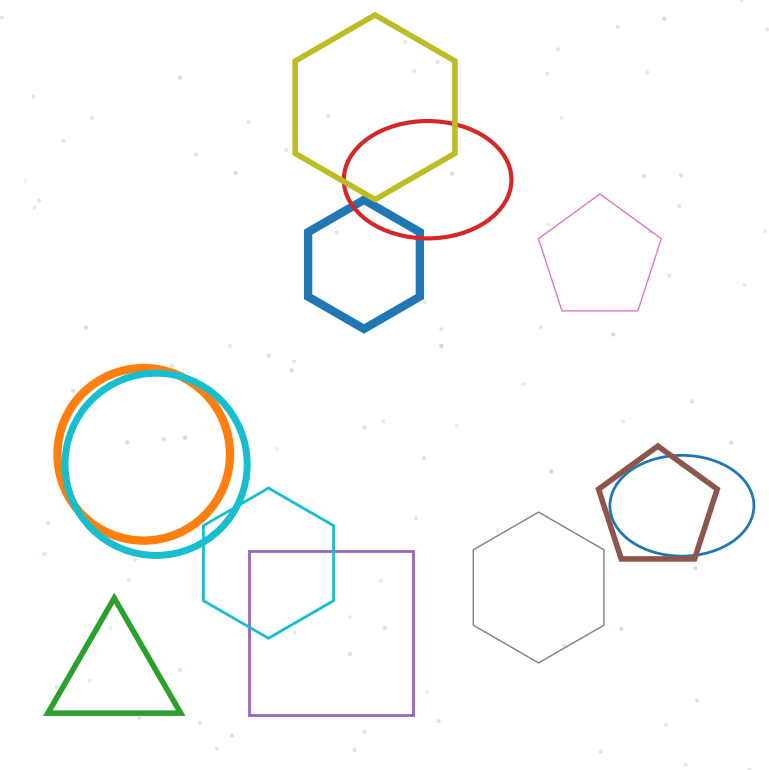[{"shape": "hexagon", "thickness": 3, "radius": 0.42, "center": [0.473, 0.657]}, {"shape": "oval", "thickness": 1, "radius": 0.47, "center": [0.886, 0.343]}, {"shape": "circle", "thickness": 3, "radius": 0.56, "center": [0.187, 0.41]}, {"shape": "triangle", "thickness": 2, "radius": 0.5, "center": [0.148, 0.124]}, {"shape": "oval", "thickness": 1.5, "radius": 0.54, "center": [0.555, 0.767]}, {"shape": "square", "thickness": 1, "radius": 0.53, "center": [0.43, 0.178]}, {"shape": "pentagon", "thickness": 2, "radius": 0.4, "center": [0.854, 0.34]}, {"shape": "pentagon", "thickness": 0.5, "radius": 0.42, "center": [0.779, 0.664]}, {"shape": "hexagon", "thickness": 0.5, "radius": 0.49, "center": [0.699, 0.237]}, {"shape": "hexagon", "thickness": 2, "radius": 0.6, "center": [0.487, 0.861]}, {"shape": "hexagon", "thickness": 1, "radius": 0.49, "center": [0.349, 0.269]}, {"shape": "circle", "thickness": 2.5, "radius": 0.59, "center": [0.203, 0.397]}]